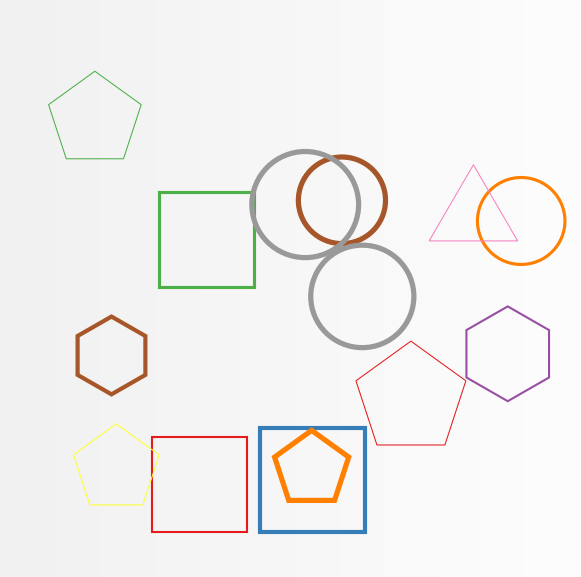[{"shape": "pentagon", "thickness": 0.5, "radius": 0.5, "center": [0.707, 0.309]}, {"shape": "square", "thickness": 1, "radius": 0.41, "center": [0.344, 0.16]}, {"shape": "square", "thickness": 2, "radius": 0.45, "center": [0.538, 0.168]}, {"shape": "pentagon", "thickness": 0.5, "radius": 0.42, "center": [0.163, 0.792]}, {"shape": "square", "thickness": 1.5, "radius": 0.41, "center": [0.355, 0.585]}, {"shape": "hexagon", "thickness": 1, "radius": 0.41, "center": [0.874, 0.386]}, {"shape": "pentagon", "thickness": 2.5, "radius": 0.34, "center": [0.536, 0.187]}, {"shape": "circle", "thickness": 1.5, "radius": 0.38, "center": [0.897, 0.616]}, {"shape": "pentagon", "thickness": 0.5, "radius": 0.39, "center": [0.2, 0.188]}, {"shape": "hexagon", "thickness": 2, "radius": 0.34, "center": [0.192, 0.384]}, {"shape": "circle", "thickness": 2.5, "radius": 0.37, "center": [0.588, 0.652]}, {"shape": "triangle", "thickness": 0.5, "radius": 0.44, "center": [0.814, 0.626]}, {"shape": "circle", "thickness": 2.5, "radius": 0.44, "center": [0.623, 0.486]}, {"shape": "circle", "thickness": 2.5, "radius": 0.46, "center": [0.525, 0.645]}]